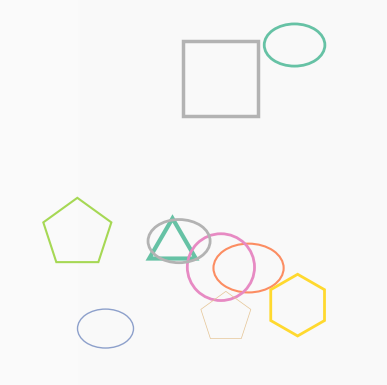[{"shape": "oval", "thickness": 2, "radius": 0.39, "center": [0.76, 0.883]}, {"shape": "triangle", "thickness": 3, "radius": 0.35, "center": [0.445, 0.363]}, {"shape": "oval", "thickness": 1.5, "radius": 0.45, "center": [0.641, 0.304]}, {"shape": "oval", "thickness": 1, "radius": 0.36, "center": [0.272, 0.147]}, {"shape": "circle", "thickness": 2, "radius": 0.43, "center": [0.57, 0.306]}, {"shape": "pentagon", "thickness": 1.5, "radius": 0.46, "center": [0.2, 0.394]}, {"shape": "hexagon", "thickness": 2, "radius": 0.4, "center": [0.768, 0.207]}, {"shape": "pentagon", "thickness": 0.5, "radius": 0.34, "center": [0.583, 0.175]}, {"shape": "square", "thickness": 2.5, "radius": 0.49, "center": [0.569, 0.797]}, {"shape": "oval", "thickness": 2, "radius": 0.4, "center": [0.462, 0.374]}]